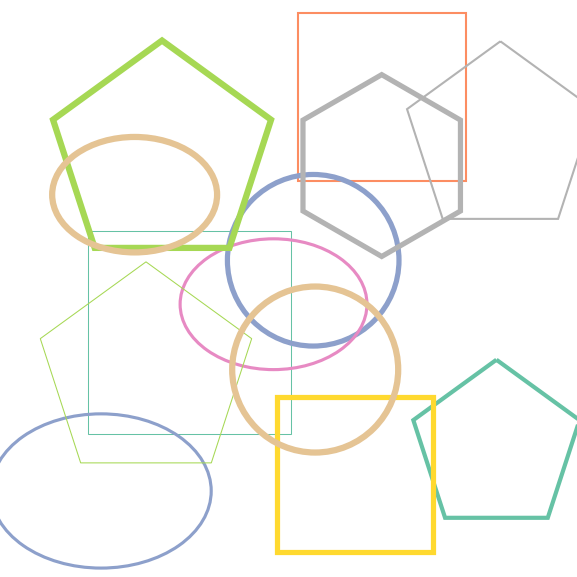[{"shape": "pentagon", "thickness": 2, "radius": 0.76, "center": [0.86, 0.225]}, {"shape": "square", "thickness": 0.5, "radius": 0.88, "center": [0.328, 0.424]}, {"shape": "square", "thickness": 1, "radius": 0.73, "center": [0.661, 0.832]}, {"shape": "oval", "thickness": 1.5, "radius": 0.95, "center": [0.175, 0.149]}, {"shape": "circle", "thickness": 2.5, "radius": 0.74, "center": [0.542, 0.548]}, {"shape": "oval", "thickness": 1.5, "radius": 0.81, "center": [0.474, 0.472]}, {"shape": "pentagon", "thickness": 3, "radius": 0.99, "center": [0.281, 0.73]}, {"shape": "pentagon", "thickness": 0.5, "radius": 0.96, "center": [0.253, 0.353]}, {"shape": "square", "thickness": 2.5, "radius": 0.67, "center": [0.615, 0.178]}, {"shape": "circle", "thickness": 3, "radius": 0.72, "center": [0.546, 0.359]}, {"shape": "oval", "thickness": 3, "radius": 0.71, "center": [0.233, 0.662]}, {"shape": "hexagon", "thickness": 2.5, "radius": 0.79, "center": [0.661, 0.712]}, {"shape": "pentagon", "thickness": 1, "radius": 0.85, "center": [0.866, 0.758]}]